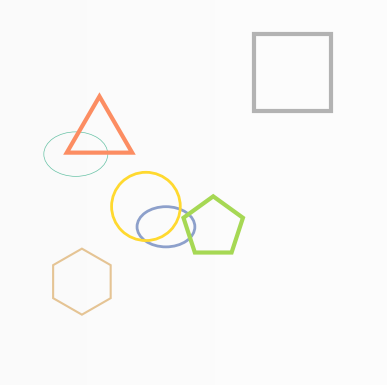[{"shape": "oval", "thickness": 0.5, "radius": 0.41, "center": [0.196, 0.6]}, {"shape": "triangle", "thickness": 3, "radius": 0.49, "center": [0.257, 0.652]}, {"shape": "oval", "thickness": 2, "radius": 0.37, "center": [0.428, 0.411]}, {"shape": "pentagon", "thickness": 3, "radius": 0.4, "center": [0.55, 0.409]}, {"shape": "circle", "thickness": 2, "radius": 0.44, "center": [0.377, 0.464]}, {"shape": "hexagon", "thickness": 1.5, "radius": 0.43, "center": [0.211, 0.268]}, {"shape": "square", "thickness": 3, "radius": 0.5, "center": [0.755, 0.812]}]